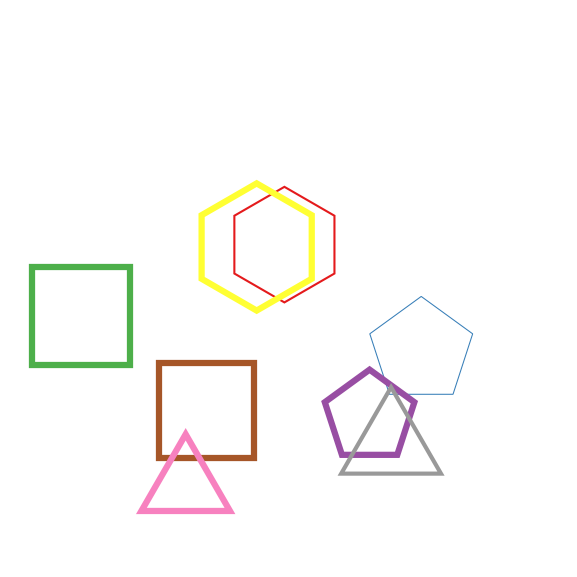[{"shape": "hexagon", "thickness": 1, "radius": 0.5, "center": [0.492, 0.576]}, {"shape": "pentagon", "thickness": 0.5, "radius": 0.47, "center": [0.729, 0.392]}, {"shape": "square", "thickness": 3, "radius": 0.42, "center": [0.14, 0.452]}, {"shape": "pentagon", "thickness": 3, "radius": 0.41, "center": [0.64, 0.278]}, {"shape": "hexagon", "thickness": 3, "radius": 0.55, "center": [0.444, 0.571]}, {"shape": "square", "thickness": 3, "radius": 0.41, "center": [0.358, 0.288]}, {"shape": "triangle", "thickness": 3, "radius": 0.44, "center": [0.322, 0.159]}, {"shape": "triangle", "thickness": 2, "radius": 0.5, "center": [0.677, 0.229]}]